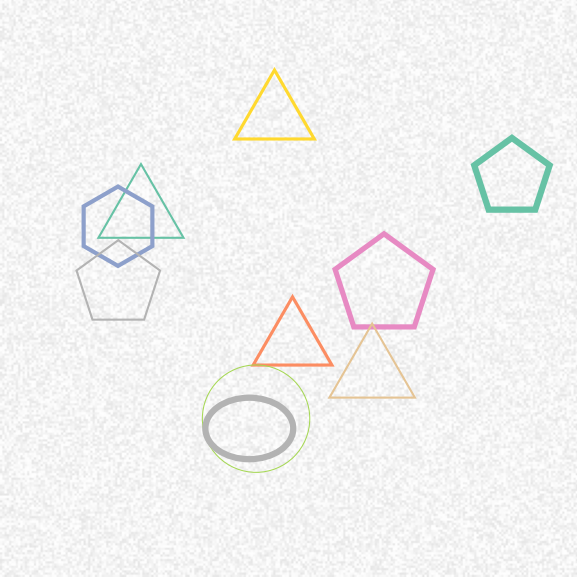[{"shape": "triangle", "thickness": 1, "radius": 0.43, "center": [0.244, 0.63]}, {"shape": "pentagon", "thickness": 3, "radius": 0.34, "center": [0.886, 0.692]}, {"shape": "triangle", "thickness": 1.5, "radius": 0.39, "center": [0.507, 0.406]}, {"shape": "hexagon", "thickness": 2, "radius": 0.34, "center": [0.204, 0.607]}, {"shape": "pentagon", "thickness": 2.5, "radius": 0.45, "center": [0.665, 0.505]}, {"shape": "circle", "thickness": 0.5, "radius": 0.46, "center": [0.443, 0.274]}, {"shape": "triangle", "thickness": 1.5, "radius": 0.4, "center": [0.475, 0.798]}, {"shape": "triangle", "thickness": 1, "radius": 0.43, "center": [0.644, 0.353]}, {"shape": "oval", "thickness": 3, "radius": 0.38, "center": [0.432, 0.257]}, {"shape": "pentagon", "thickness": 1, "radius": 0.38, "center": [0.205, 0.507]}]